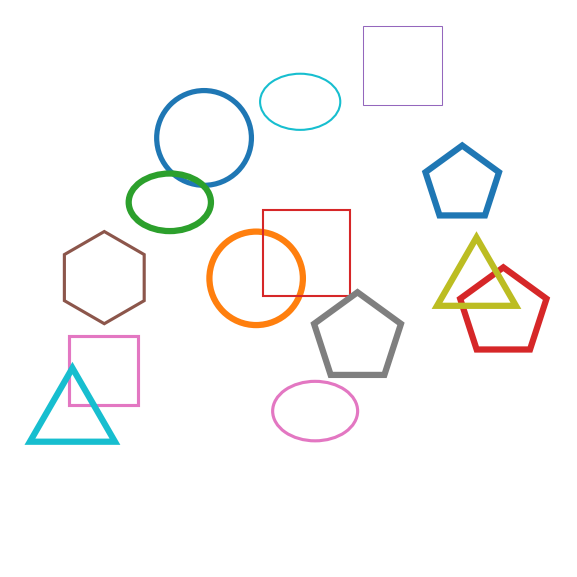[{"shape": "pentagon", "thickness": 3, "radius": 0.33, "center": [0.8, 0.68]}, {"shape": "circle", "thickness": 2.5, "radius": 0.41, "center": [0.353, 0.76]}, {"shape": "circle", "thickness": 3, "radius": 0.4, "center": [0.444, 0.517]}, {"shape": "oval", "thickness": 3, "radius": 0.36, "center": [0.294, 0.649]}, {"shape": "pentagon", "thickness": 3, "radius": 0.39, "center": [0.872, 0.458]}, {"shape": "square", "thickness": 1, "radius": 0.37, "center": [0.531, 0.561]}, {"shape": "square", "thickness": 0.5, "radius": 0.34, "center": [0.697, 0.885]}, {"shape": "hexagon", "thickness": 1.5, "radius": 0.4, "center": [0.181, 0.518]}, {"shape": "square", "thickness": 1.5, "radius": 0.3, "center": [0.179, 0.358]}, {"shape": "oval", "thickness": 1.5, "radius": 0.37, "center": [0.546, 0.287]}, {"shape": "pentagon", "thickness": 3, "radius": 0.4, "center": [0.619, 0.414]}, {"shape": "triangle", "thickness": 3, "radius": 0.39, "center": [0.825, 0.509]}, {"shape": "oval", "thickness": 1, "radius": 0.35, "center": [0.52, 0.823]}, {"shape": "triangle", "thickness": 3, "radius": 0.43, "center": [0.125, 0.277]}]